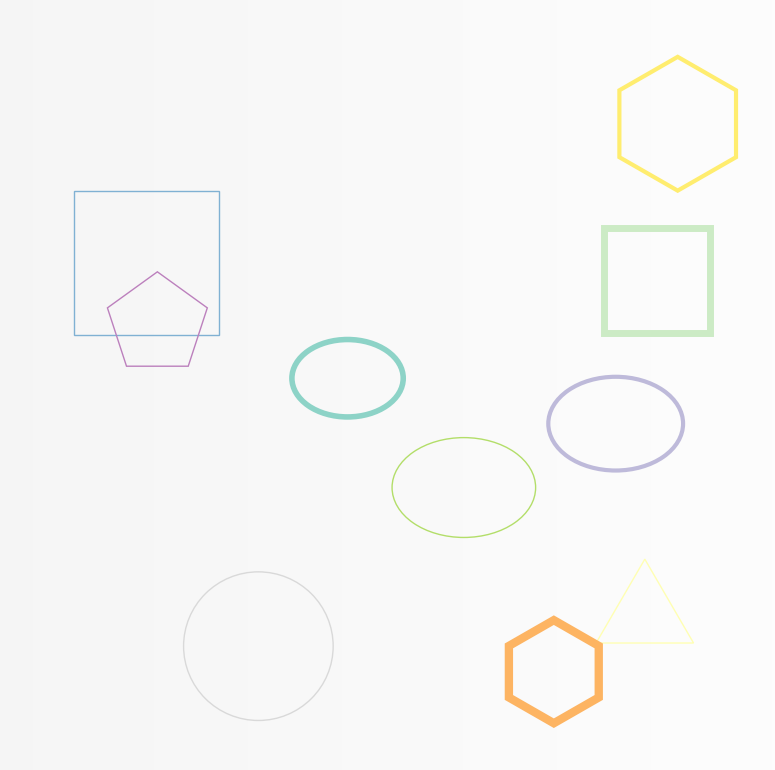[{"shape": "oval", "thickness": 2, "radius": 0.36, "center": [0.448, 0.509]}, {"shape": "triangle", "thickness": 0.5, "radius": 0.36, "center": [0.832, 0.201]}, {"shape": "oval", "thickness": 1.5, "radius": 0.43, "center": [0.794, 0.45]}, {"shape": "square", "thickness": 0.5, "radius": 0.47, "center": [0.189, 0.658]}, {"shape": "hexagon", "thickness": 3, "radius": 0.33, "center": [0.715, 0.128]}, {"shape": "oval", "thickness": 0.5, "radius": 0.46, "center": [0.599, 0.367]}, {"shape": "circle", "thickness": 0.5, "radius": 0.48, "center": [0.333, 0.161]}, {"shape": "pentagon", "thickness": 0.5, "radius": 0.34, "center": [0.203, 0.579]}, {"shape": "square", "thickness": 2.5, "radius": 0.34, "center": [0.848, 0.636]}, {"shape": "hexagon", "thickness": 1.5, "radius": 0.43, "center": [0.874, 0.839]}]